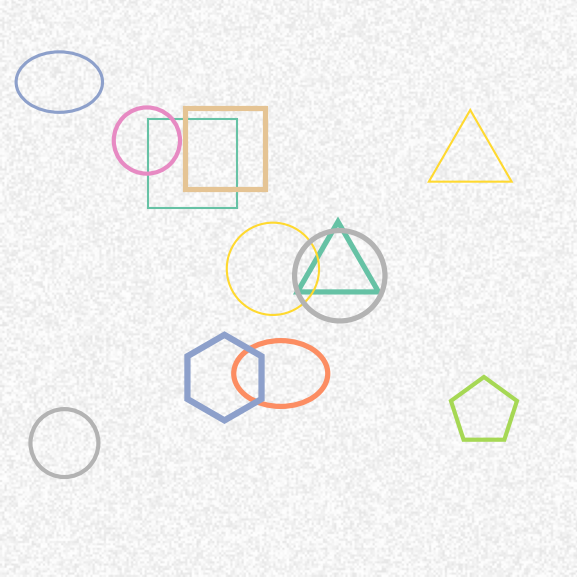[{"shape": "triangle", "thickness": 2.5, "radius": 0.41, "center": [0.585, 0.534]}, {"shape": "square", "thickness": 1, "radius": 0.38, "center": [0.333, 0.716]}, {"shape": "oval", "thickness": 2.5, "radius": 0.41, "center": [0.486, 0.352]}, {"shape": "hexagon", "thickness": 3, "radius": 0.37, "center": [0.389, 0.345]}, {"shape": "oval", "thickness": 1.5, "radius": 0.37, "center": [0.103, 0.857]}, {"shape": "circle", "thickness": 2, "radius": 0.29, "center": [0.254, 0.756]}, {"shape": "pentagon", "thickness": 2, "radius": 0.3, "center": [0.838, 0.286]}, {"shape": "circle", "thickness": 1, "radius": 0.4, "center": [0.473, 0.534]}, {"shape": "triangle", "thickness": 1, "radius": 0.41, "center": [0.814, 0.726]}, {"shape": "square", "thickness": 2.5, "radius": 0.35, "center": [0.39, 0.742]}, {"shape": "circle", "thickness": 2.5, "radius": 0.39, "center": [0.588, 0.522]}, {"shape": "circle", "thickness": 2, "radius": 0.29, "center": [0.112, 0.232]}]